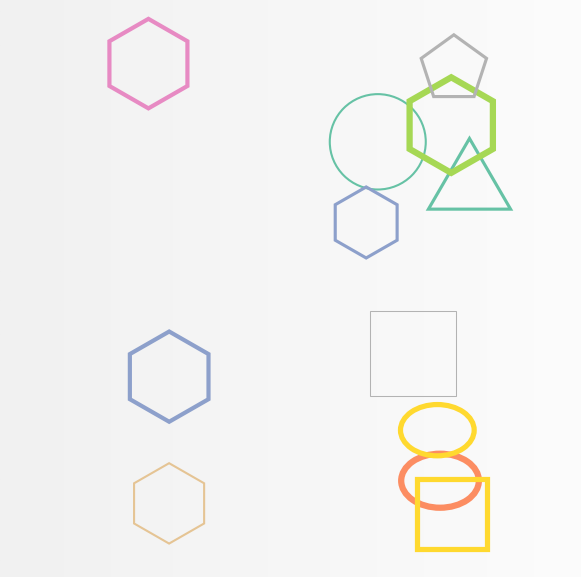[{"shape": "triangle", "thickness": 1.5, "radius": 0.41, "center": [0.808, 0.678]}, {"shape": "circle", "thickness": 1, "radius": 0.41, "center": [0.65, 0.754]}, {"shape": "oval", "thickness": 3, "radius": 0.33, "center": [0.757, 0.167]}, {"shape": "hexagon", "thickness": 1.5, "radius": 0.31, "center": [0.63, 0.614]}, {"shape": "hexagon", "thickness": 2, "radius": 0.39, "center": [0.291, 0.347]}, {"shape": "hexagon", "thickness": 2, "radius": 0.39, "center": [0.255, 0.889]}, {"shape": "hexagon", "thickness": 3, "radius": 0.41, "center": [0.776, 0.783]}, {"shape": "square", "thickness": 2.5, "radius": 0.3, "center": [0.778, 0.109]}, {"shape": "oval", "thickness": 2.5, "radius": 0.32, "center": [0.752, 0.254]}, {"shape": "hexagon", "thickness": 1, "radius": 0.35, "center": [0.291, 0.127]}, {"shape": "pentagon", "thickness": 1.5, "radius": 0.3, "center": [0.781, 0.88]}, {"shape": "square", "thickness": 0.5, "radius": 0.37, "center": [0.711, 0.388]}]